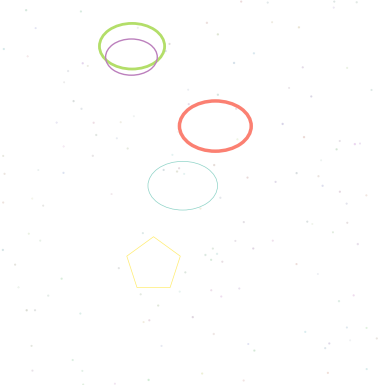[{"shape": "oval", "thickness": 0.5, "radius": 0.45, "center": [0.475, 0.518]}, {"shape": "oval", "thickness": 2.5, "radius": 0.47, "center": [0.559, 0.673]}, {"shape": "oval", "thickness": 2, "radius": 0.42, "center": [0.343, 0.88]}, {"shape": "oval", "thickness": 1, "radius": 0.34, "center": [0.341, 0.852]}, {"shape": "pentagon", "thickness": 0.5, "radius": 0.37, "center": [0.399, 0.312]}]